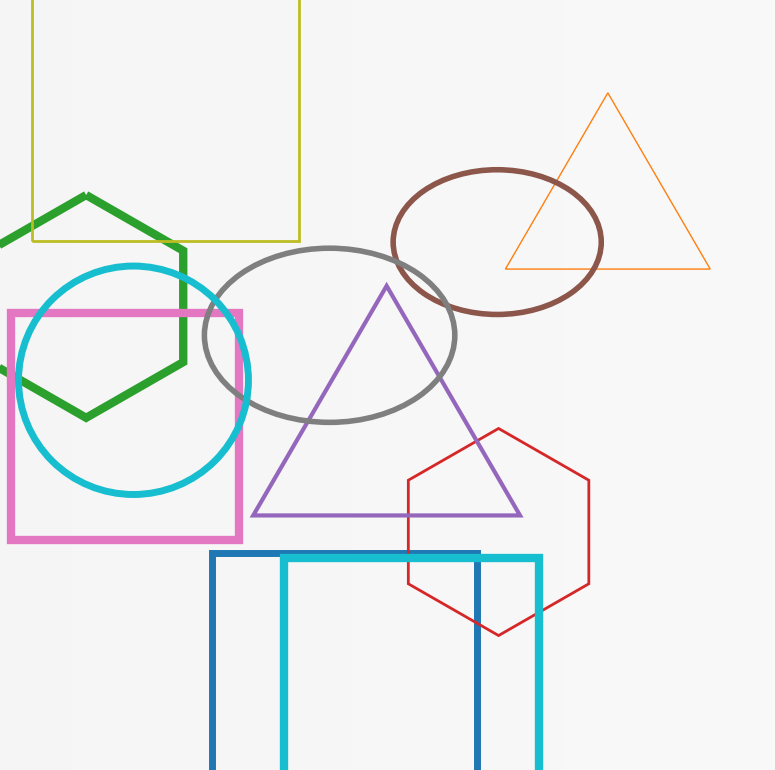[{"shape": "square", "thickness": 2.5, "radius": 0.86, "center": [0.444, 0.111]}, {"shape": "triangle", "thickness": 0.5, "radius": 0.76, "center": [0.784, 0.727]}, {"shape": "hexagon", "thickness": 3, "radius": 0.72, "center": [0.111, 0.602]}, {"shape": "hexagon", "thickness": 1, "radius": 0.67, "center": [0.643, 0.309]}, {"shape": "triangle", "thickness": 1.5, "radius": 0.99, "center": [0.499, 0.43]}, {"shape": "oval", "thickness": 2, "radius": 0.67, "center": [0.642, 0.686]}, {"shape": "square", "thickness": 3, "radius": 0.74, "center": [0.162, 0.446]}, {"shape": "oval", "thickness": 2, "radius": 0.81, "center": [0.425, 0.565]}, {"shape": "square", "thickness": 1, "radius": 0.86, "center": [0.213, 0.859]}, {"shape": "square", "thickness": 3, "radius": 0.82, "center": [0.531, 0.11]}, {"shape": "circle", "thickness": 2.5, "radius": 0.74, "center": [0.172, 0.506]}]